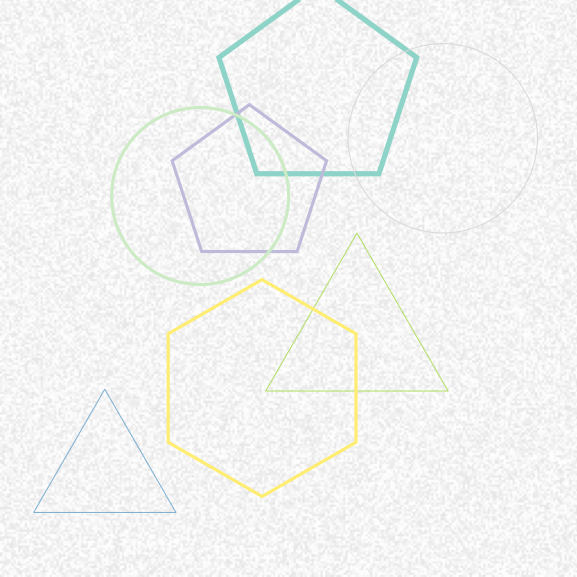[{"shape": "pentagon", "thickness": 2.5, "radius": 0.9, "center": [0.55, 0.844]}, {"shape": "pentagon", "thickness": 1.5, "radius": 0.7, "center": [0.432, 0.677]}, {"shape": "triangle", "thickness": 0.5, "radius": 0.71, "center": [0.181, 0.183]}, {"shape": "triangle", "thickness": 0.5, "radius": 0.91, "center": [0.618, 0.413]}, {"shape": "circle", "thickness": 0.5, "radius": 0.82, "center": [0.767, 0.76]}, {"shape": "circle", "thickness": 1.5, "radius": 0.77, "center": [0.347, 0.66]}, {"shape": "hexagon", "thickness": 1.5, "radius": 0.94, "center": [0.454, 0.327]}]